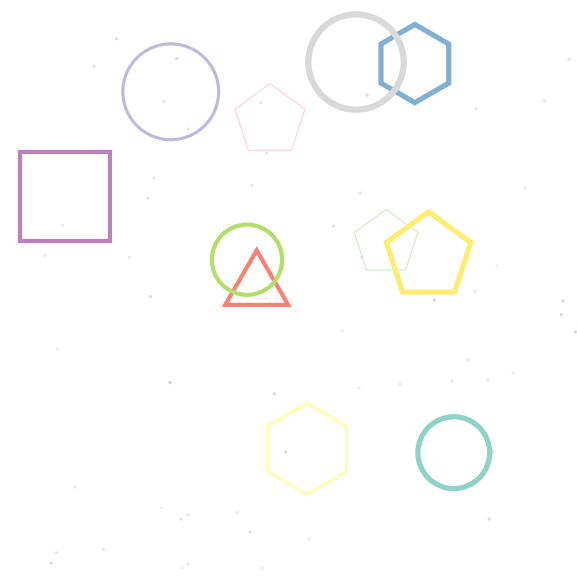[{"shape": "circle", "thickness": 2.5, "radius": 0.31, "center": [0.786, 0.215]}, {"shape": "hexagon", "thickness": 1.5, "radius": 0.39, "center": [0.532, 0.222]}, {"shape": "circle", "thickness": 1.5, "radius": 0.41, "center": [0.296, 0.84]}, {"shape": "triangle", "thickness": 2, "radius": 0.31, "center": [0.444, 0.503]}, {"shape": "hexagon", "thickness": 2.5, "radius": 0.34, "center": [0.718, 0.889]}, {"shape": "circle", "thickness": 2, "radius": 0.3, "center": [0.428, 0.549]}, {"shape": "pentagon", "thickness": 0.5, "radius": 0.32, "center": [0.467, 0.79]}, {"shape": "circle", "thickness": 3, "radius": 0.41, "center": [0.617, 0.892]}, {"shape": "square", "thickness": 2, "radius": 0.39, "center": [0.113, 0.659]}, {"shape": "pentagon", "thickness": 0.5, "radius": 0.29, "center": [0.669, 0.579]}, {"shape": "pentagon", "thickness": 2.5, "radius": 0.38, "center": [0.742, 0.556]}]